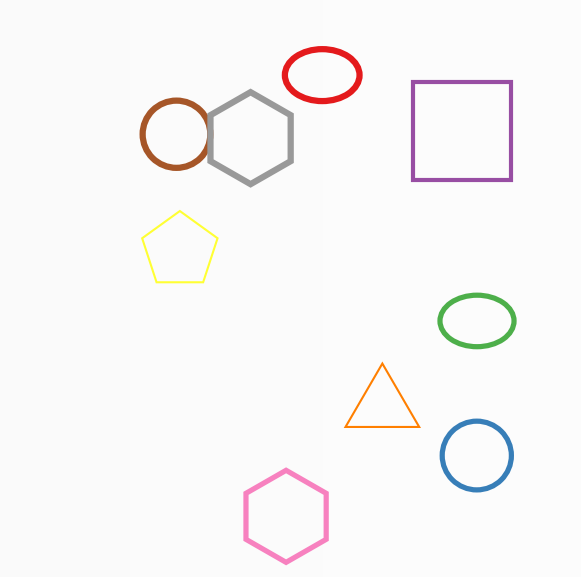[{"shape": "oval", "thickness": 3, "radius": 0.32, "center": [0.554, 0.869]}, {"shape": "circle", "thickness": 2.5, "radius": 0.3, "center": [0.82, 0.21]}, {"shape": "oval", "thickness": 2.5, "radius": 0.32, "center": [0.821, 0.443]}, {"shape": "square", "thickness": 2, "radius": 0.42, "center": [0.794, 0.773]}, {"shape": "triangle", "thickness": 1, "radius": 0.37, "center": [0.658, 0.296]}, {"shape": "pentagon", "thickness": 1, "radius": 0.34, "center": [0.309, 0.566]}, {"shape": "circle", "thickness": 3, "radius": 0.29, "center": [0.304, 0.767]}, {"shape": "hexagon", "thickness": 2.5, "radius": 0.4, "center": [0.492, 0.105]}, {"shape": "hexagon", "thickness": 3, "radius": 0.4, "center": [0.431, 0.76]}]